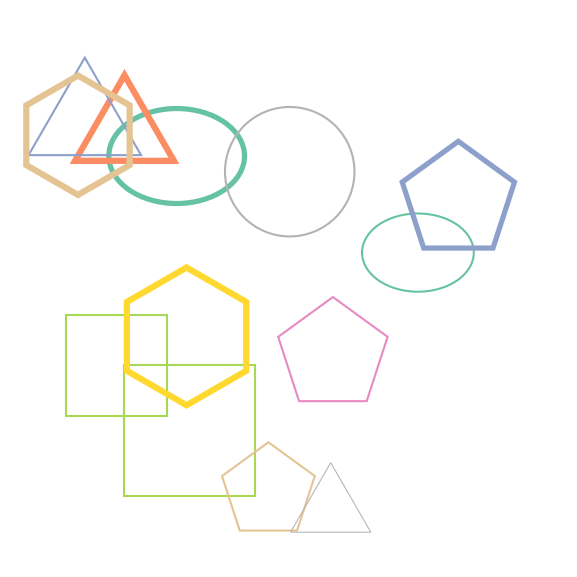[{"shape": "oval", "thickness": 1, "radius": 0.48, "center": [0.724, 0.562]}, {"shape": "oval", "thickness": 2.5, "radius": 0.59, "center": [0.306, 0.729]}, {"shape": "triangle", "thickness": 3, "radius": 0.49, "center": [0.216, 0.77]}, {"shape": "pentagon", "thickness": 2.5, "radius": 0.51, "center": [0.794, 0.652]}, {"shape": "triangle", "thickness": 1, "radius": 0.56, "center": [0.147, 0.787]}, {"shape": "pentagon", "thickness": 1, "radius": 0.5, "center": [0.576, 0.385]}, {"shape": "square", "thickness": 1, "radius": 0.44, "center": [0.202, 0.367]}, {"shape": "square", "thickness": 1, "radius": 0.56, "center": [0.328, 0.253]}, {"shape": "hexagon", "thickness": 3, "radius": 0.6, "center": [0.323, 0.417]}, {"shape": "pentagon", "thickness": 1, "radius": 0.42, "center": [0.465, 0.149]}, {"shape": "hexagon", "thickness": 3, "radius": 0.52, "center": [0.135, 0.765]}, {"shape": "circle", "thickness": 1, "radius": 0.56, "center": [0.502, 0.702]}, {"shape": "triangle", "thickness": 0.5, "radius": 0.4, "center": [0.573, 0.118]}]